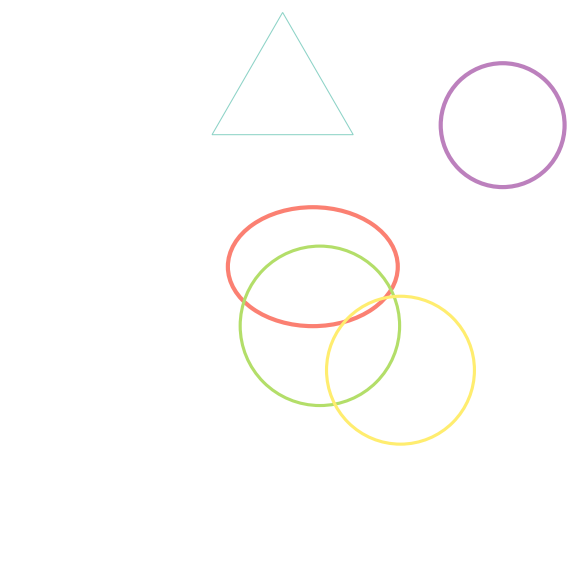[{"shape": "triangle", "thickness": 0.5, "radius": 0.71, "center": [0.489, 0.836]}, {"shape": "oval", "thickness": 2, "radius": 0.74, "center": [0.542, 0.537]}, {"shape": "circle", "thickness": 1.5, "radius": 0.69, "center": [0.554, 0.435]}, {"shape": "circle", "thickness": 2, "radius": 0.54, "center": [0.87, 0.782]}, {"shape": "circle", "thickness": 1.5, "radius": 0.64, "center": [0.693, 0.358]}]